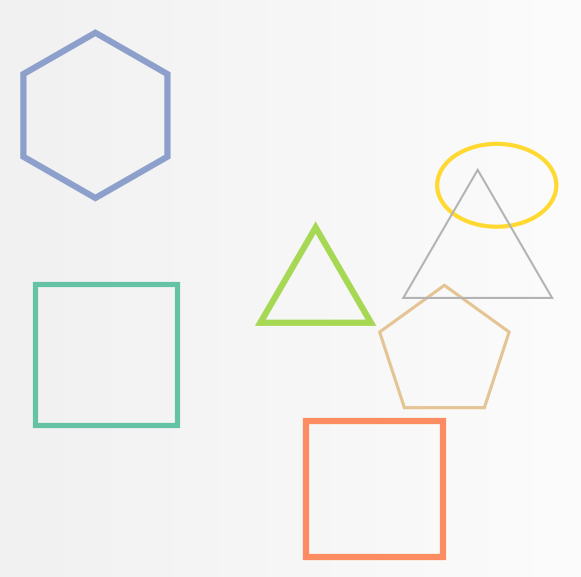[{"shape": "square", "thickness": 2.5, "radius": 0.61, "center": [0.183, 0.385]}, {"shape": "square", "thickness": 3, "radius": 0.59, "center": [0.644, 0.152]}, {"shape": "hexagon", "thickness": 3, "radius": 0.72, "center": [0.164, 0.799]}, {"shape": "triangle", "thickness": 3, "radius": 0.55, "center": [0.543, 0.495]}, {"shape": "oval", "thickness": 2, "radius": 0.51, "center": [0.855, 0.678]}, {"shape": "pentagon", "thickness": 1.5, "radius": 0.59, "center": [0.765, 0.388]}, {"shape": "triangle", "thickness": 1, "radius": 0.74, "center": [0.822, 0.557]}]